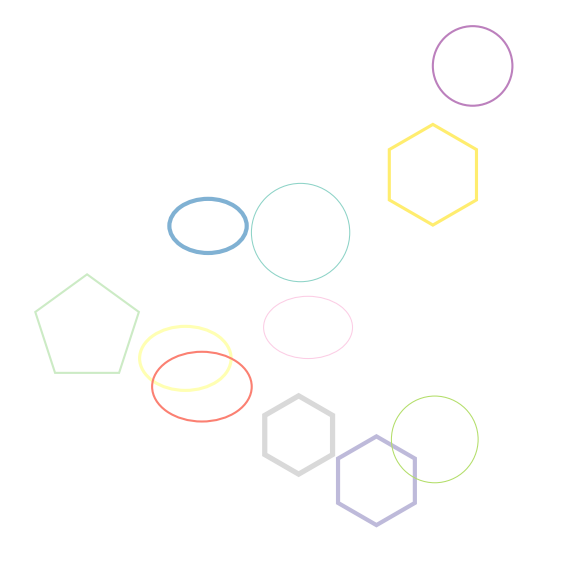[{"shape": "circle", "thickness": 0.5, "radius": 0.43, "center": [0.52, 0.596]}, {"shape": "oval", "thickness": 1.5, "radius": 0.4, "center": [0.321, 0.379]}, {"shape": "hexagon", "thickness": 2, "radius": 0.38, "center": [0.652, 0.167]}, {"shape": "oval", "thickness": 1, "radius": 0.43, "center": [0.35, 0.33]}, {"shape": "oval", "thickness": 2, "radius": 0.33, "center": [0.36, 0.608]}, {"shape": "circle", "thickness": 0.5, "radius": 0.38, "center": [0.753, 0.238]}, {"shape": "oval", "thickness": 0.5, "radius": 0.39, "center": [0.533, 0.432]}, {"shape": "hexagon", "thickness": 2.5, "radius": 0.34, "center": [0.517, 0.246]}, {"shape": "circle", "thickness": 1, "radius": 0.34, "center": [0.818, 0.885]}, {"shape": "pentagon", "thickness": 1, "radius": 0.47, "center": [0.151, 0.43]}, {"shape": "hexagon", "thickness": 1.5, "radius": 0.44, "center": [0.75, 0.697]}]